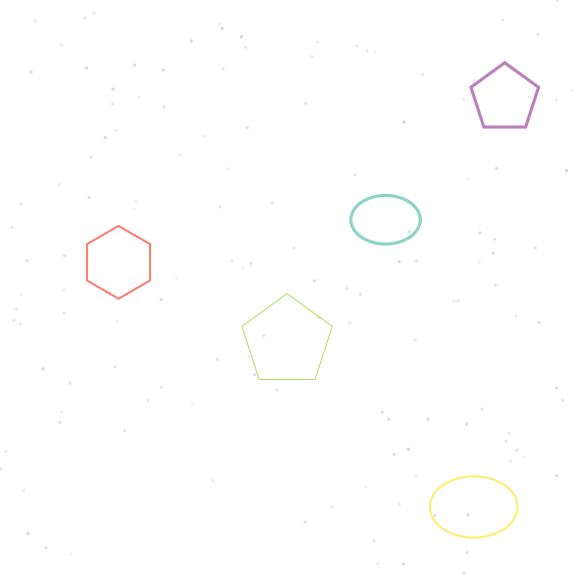[{"shape": "oval", "thickness": 1.5, "radius": 0.3, "center": [0.668, 0.619]}, {"shape": "hexagon", "thickness": 1, "radius": 0.31, "center": [0.205, 0.545]}, {"shape": "pentagon", "thickness": 0.5, "radius": 0.41, "center": [0.497, 0.408]}, {"shape": "pentagon", "thickness": 1.5, "radius": 0.31, "center": [0.874, 0.829]}, {"shape": "oval", "thickness": 1, "radius": 0.38, "center": [0.82, 0.121]}]